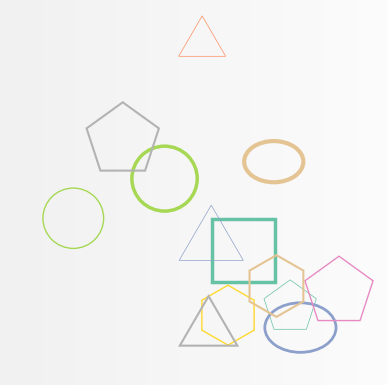[{"shape": "pentagon", "thickness": 0.5, "radius": 0.36, "center": [0.749, 0.202]}, {"shape": "square", "thickness": 2.5, "radius": 0.41, "center": [0.628, 0.349]}, {"shape": "triangle", "thickness": 0.5, "radius": 0.35, "center": [0.522, 0.889]}, {"shape": "triangle", "thickness": 0.5, "radius": 0.48, "center": [0.545, 0.371]}, {"shape": "oval", "thickness": 2, "radius": 0.46, "center": [0.775, 0.149]}, {"shape": "pentagon", "thickness": 1, "radius": 0.46, "center": [0.875, 0.242]}, {"shape": "circle", "thickness": 2.5, "radius": 0.42, "center": [0.425, 0.536]}, {"shape": "circle", "thickness": 1, "radius": 0.39, "center": [0.189, 0.433]}, {"shape": "hexagon", "thickness": 1, "radius": 0.39, "center": [0.588, 0.181]}, {"shape": "oval", "thickness": 3, "radius": 0.38, "center": [0.706, 0.58]}, {"shape": "hexagon", "thickness": 1.5, "radius": 0.4, "center": [0.713, 0.257]}, {"shape": "triangle", "thickness": 1.5, "radius": 0.43, "center": [0.538, 0.145]}, {"shape": "pentagon", "thickness": 1.5, "radius": 0.49, "center": [0.317, 0.636]}]